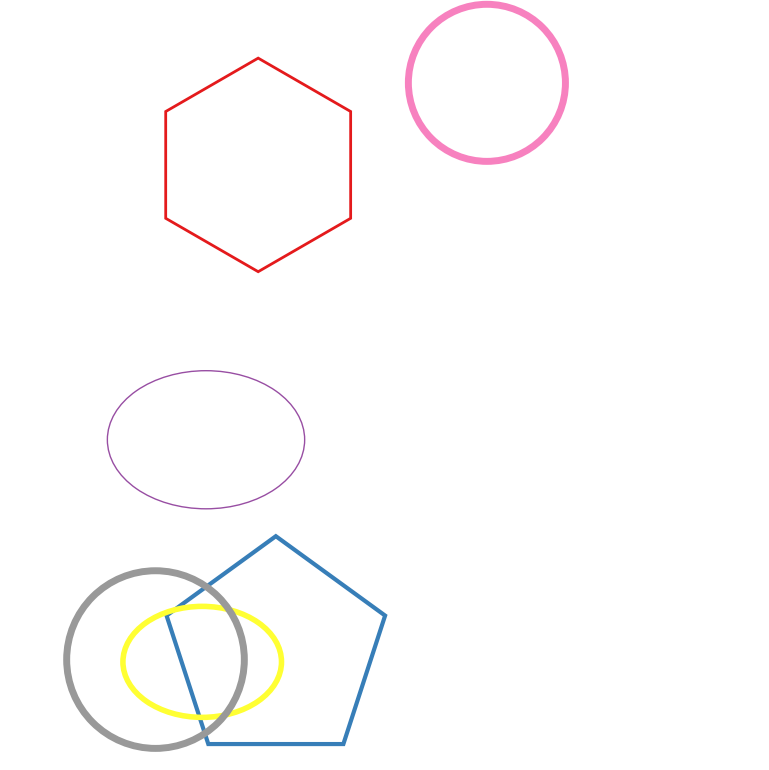[{"shape": "hexagon", "thickness": 1, "radius": 0.69, "center": [0.335, 0.786]}, {"shape": "pentagon", "thickness": 1.5, "radius": 0.75, "center": [0.358, 0.154]}, {"shape": "oval", "thickness": 0.5, "radius": 0.64, "center": [0.268, 0.429]}, {"shape": "oval", "thickness": 2, "radius": 0.51, "center": [0.263, 0.14]}, {"shape": "circle", "thickness": 2.5, "radius": 0.51, "center": [0.632, 0.892]}, {"shape": "circle", "thickness": 2.5, "radius": 0.58, "center": [0.202, 0.143]}]